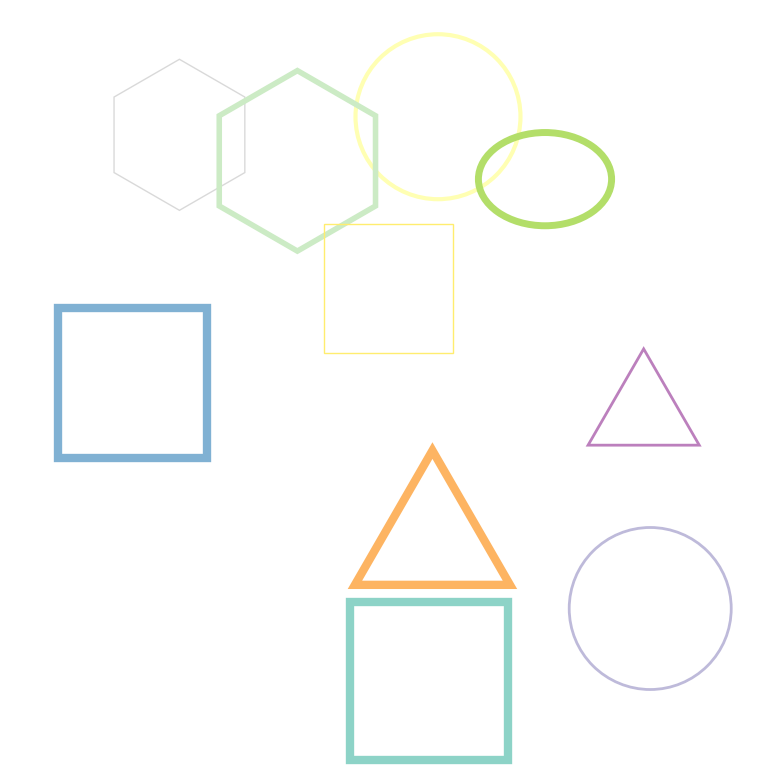[{"shape": "square", "thickness": 3, "radius": 0.51, "center": [0.557, 0.116]}, {"shape": "circle", "thickness": 1.5, "radius": 0.54, "center": [0.569, 0.848]}, {"shape": "circle", "thickness": 1, "radius": 0.53, "center": [0.844, 0.21]}, {"shape": "square", "thickness": 3, "radius": 0.49, "center": [0.172, 0.503]}, {"shape": "triangle", "thickness": 3, "radius": 0.58, "center": [0.562, 0.299]}, {"shape": "oval", "thickness": 2.5, "radius": 0.43, "center": [0.708, 0.767]}, {"shape": "hexagon", "thickness": 0.5, "radius": 0.49, "center": [0.233, 0.825]}, {"shape": "triangle", "thickness": 1, "radius": 0.42, "center": [0.836, 0.464]}, {"shape": "hexagon", "thickness": 2, "radius": 0.59, "center": [0.386, 0.791]}, {"shape": "square", "thickness": 0.5, "radius": 0.42, "center": [0.504, 0.626]}]